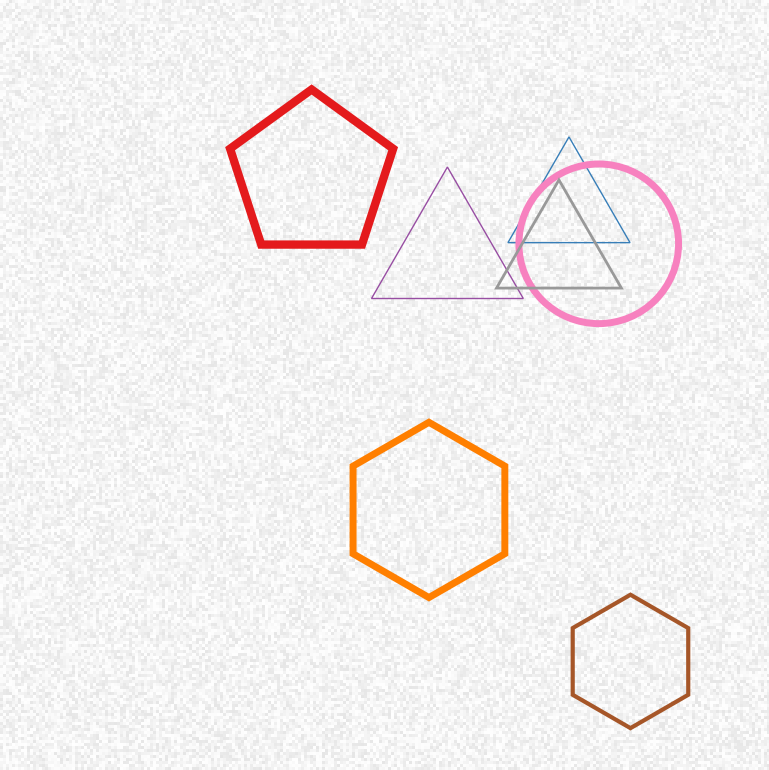[{"shape": "pentagon", "thickness": 3, "radius": 0.56, "center": [0.405, 0.772]}, {"shape": "triangle", "thickness": 0.5, "radius": 0.46, "center": [0.739, 0.731]}, {"shape": "triangle", "thickness": 0.5, "radius": 0.57, "center": [0.581, 0.669]}, {"shape": "hexagon", "thickness": 2.5, "radius": 0.57, "center": [0.557, 0.338]}, {"shape": "hexagon", "thickness": 1.5, "radius": 0.43, "center": [0.819, 0.141]}, {"shape": "circle", "thickness": 2.5, "radius": 0.52, "center": [0.778, 0.683]}, {"shape": "triangle", "thickness": 1, "radius": 0.47, "center": [0.726, 0.673]}]